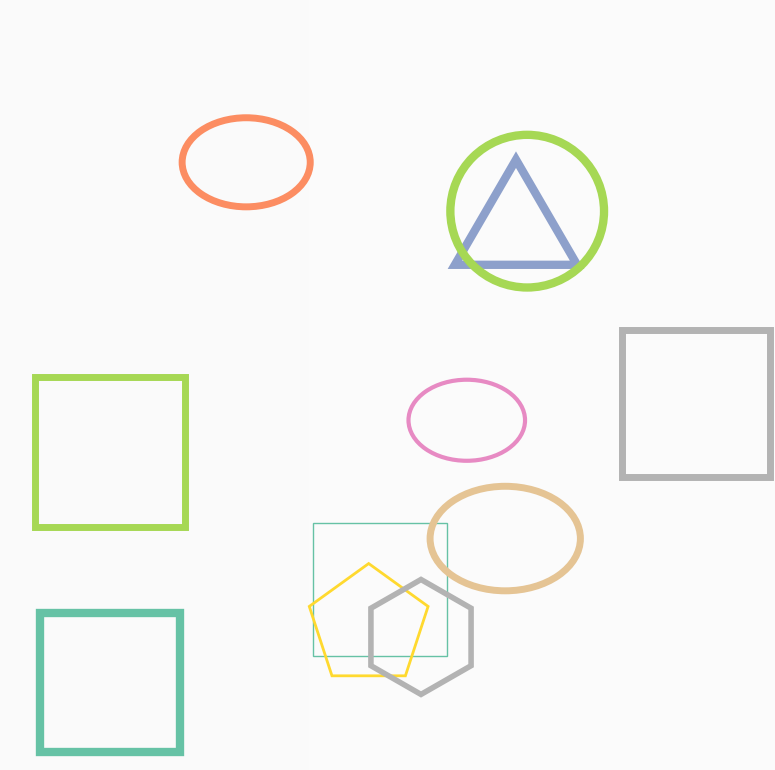[{"shape": "square", "thickness": 0.5, "radius": 0.43, "center": [0.49, 0.234]}, {"shape": "square", "thickness": 3, "radius": 0.45, "center": [0.142, 0.114]}, {"shape": "oval", "thickness": 2.5, "radius": 0.41, "center": [0.318, 0.789]}, {"shape": "triangle", "thickness": 3, "radius": 0.46, "center": [0.666, 0.702]}, {"shape": "oval", "thickness": 1.5, "radius": 0.38, "center": [0.602, 0.454]}, {"shape": "square", "thickness": 2.5, "radius": 0.49, "center": [0.142, 0.413]}, {"shape": "circle", "thickness": 3, "radius": 0.5, "center": [0.68, 0.726]}, {"shape": "pentagon", "thickness": 1, "radius": 0.4, "center": [0.476, 0.188]}, {"shape": "oval", "thickness": 2.5, "radius": 0.48, "center": [0.652, 0.301]}, {"shape": "square", "thickness": 2.5, "radius": 0.48, "center": [0.898, 0.476]}, {"shape": "hexagon", "thickness": 2, "radius": 0.37, "center": [0.543, 0.173]}]